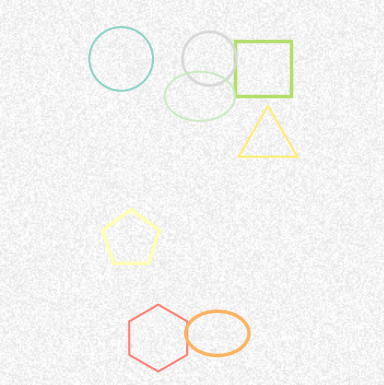[{"shape": "circle", "thickness": 1.5, "radius": 0.41, "center": [0.315, 0.847]}, {"shape": "pentagon", "thickness": 2.5, "radius": 0.39, "center": [0.34, 0.378]}, {"shape": "hexagon", "thickness": 1.5, "radius": 0.43, "center": [0.411, 0.122]}, {"shape": "oval", "thickness": 2.5, "radius": 0.41, "center": [0.565, 0.134]}, {"shape": "square", "thickness": 2.5, "radius": 0.36, "center": [0.683, 0.821]}, {"shape": "circle", "thickness": 2, "radius": 0.35, "center": [0.544, 0.848]}, {"shape": "oval", "thickness": 1.5, "radius": 0.46, "center": [0.519, 0.75]}, {"shape": "triangle", "thickness": 1.5, "radius": 0.44, "center": [0.696, 0.637]}]